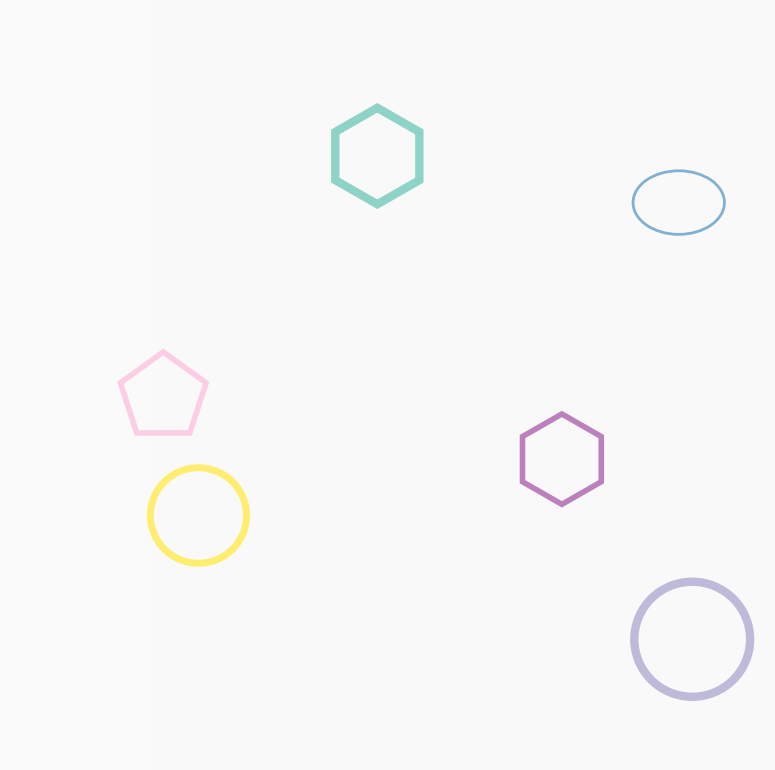[{"shape": "hexagon", "thickness": 3, "radius": 0.31, "center": [0.487, 0.797]}, {"shape": "circle", "thickness": 3, "radius": 0.37, "center": [0.893, 0.17]}, {"shape": "oval", "thickness": 1, "radius": 0.29, "center": [0.876, 0.737]}, {"shape": "pentagon", "thickness": 2, "radius": 0.29, "center": [0.211, 0.485]}, {"shape": "hexagon", "thickness": 2, "radius": 0.29, "center": [0.725, 0.404]}, {"shape": "circle", "thickness": 2.5, "radius": 0.31, "center": [0.256, 0.331]}]